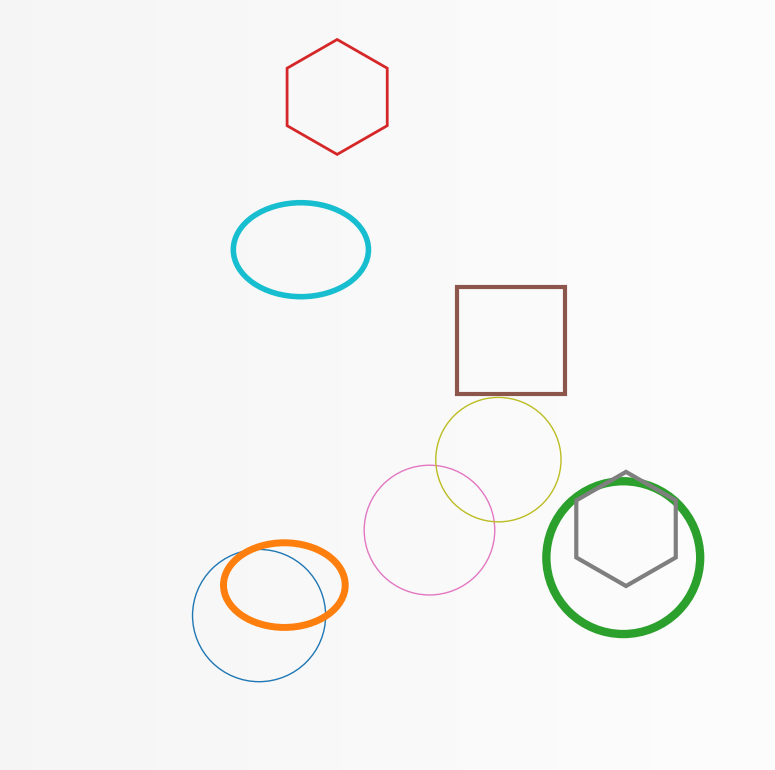[{"shape": "circle", "thickness": 0.5, "radius": 0.43, "center": [0.334, 0.201]}, {"shape": "oval", "thickness": 2.5, "radius": 0.39, "center": [0.367, 0.24]}, {"shape": "circle", "thickness": 3, "radius": 0.5, "center": [0.804, 0.276]}, {"shape": "hexagon", "thickness": 1, "radius": 0.37, "center": [0.435, 0.874]}, {"shape": "square", "thickness": 1.5, "radius": 0.35, "center": [0.66, 0.558]}, {"shape": "circle", "thickness": 0.5, "radius": 0.42, "center": [0.554, 0.312]}, {"shape": "hexagon", "thickness": 1.5, "radius": 0.37, "center": [0.808, 0.313]}, {"shape": "circle", "thickness": 0.5, "radius": 0.4, "center": [0.643, 0.403]}, {"shape": "oval", "thickness": 2, "radius": 0.44, "center": [0.388, 0.676]}]